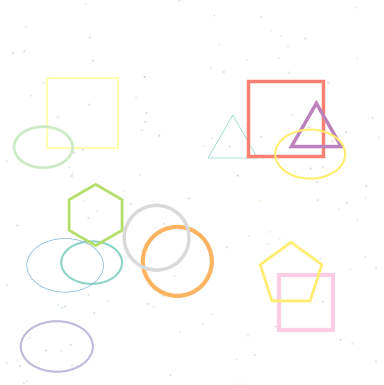[{"shape": "triangle", "thickness": 0.5, "radius": 0.37, "center": [0.605, 0.627]}, {"shape": "oval", "thickness": 1.5, "radius": 0.4, "center": [0.238, 0.318]}, {"shape": "square", "thickness": 1.5, "radius": 0.46, "center": [0.214, 0.707]}, {"shape": "oval", "thickness": 1.5, "radius": 0.47, "center": [0.148, 0.1]}, {"shape": "square", "thickness": 2.5, "radius": 0.49, "center": [0.742, 0.692]}, {"shape": "oval", "thickness": 0.5, "radius": 0.5, "center": [0.169, 0.311]}, {"shape": "circle", "thickness": 3, "radius": 0.45, "center": [0.461, 0.321]}, {"shape": "hexagon", "thickness": 2, "radius": 0.4, "center": [0.248, 0.442]}, {"shape": "square", "thickness": 3, "radius": 0.35, "center": [0.795, 0.214]}, {"shape": "circle", "thickness": 2.5, "radius": 0.42, "center": [0.407, 0.382]}, {"shape": "triangle", "thickness": 2.5, "radius": 0.37, "center": [0.822, 0.657]}, {"shape": "oval", "thickness": 2, "radius": 0.38, "center": [0.113, 0.618]}, {"shape": "pentagon", "thickness": 2, "radius": 0.42, "center": [0.756, 0.287]}, {"shape": "oval", "thickness": 1.5, "radius": 0.45, "center": [0.806, 0.6]}]